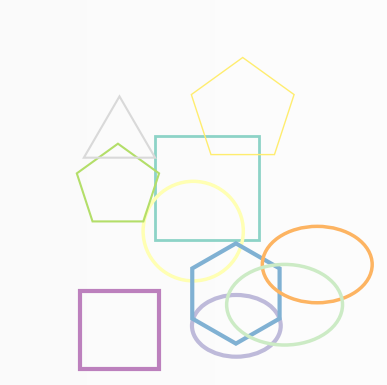[{"shape": "square", "thickness": 2, "radius": 0.67, "center": [0.534, 0.511]}, {"shape": "circle", "thickness": 2.5, "radius": 0.65, "center": [0.499, 0.4]}, {"shape": "oval", "thickness": 3, "radius": 0.57, "center": [0.61, 0.154]}, {"shape": "hexagon", "thickness": 3, "radius": 0.65, "center": [0.609, 0.238]}, {"shape": "oval", "thickness": 2.5, "radius": 0.71, "center": [0.819, 0.313]}, {"shape": "pentagon", "thickness": 1.5, "radius": 0.56, "center": [0.304, 0.515]}, {"shape": "triangle", "thickness": 1.5, "radius": 0.53, "center": [0.308, 0.644]}, {"shape": "square", "thickness": 3, "radius": 0.51, "center": [0.308, 0.143]}, {"shape": "oval", "thickness": 2.5, "radius": 0.75, "center": [0.734, 0.209]}, {"shape": "pentagon", "thickness": 1, "radius": 0.7, "center": [0.626, 0.711]}]